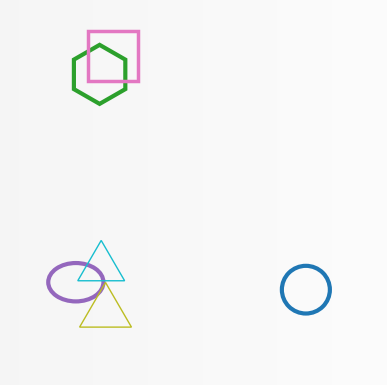[{"shape": "circle", "thickness": 3, "radius": 0.31, "center": [0.789, 0.248]}, {"shape": "hexagon", "thickness": 3, "radius": 0.38, "center": [0.257, 0.807]}, {"shape": "oval", "thickness": 3, "radius": 0.36, "center": [0.196, 0.267]}, {"shape": "square", "thickness": 2.5, "radius": 0.33, "center": [0.292, 0.854]}, {"shape": "triangle", "thickness": 1, "radius": 0.39, "center": [0.272, 0.189]}, {"shape": "triangle", "thickness": 1, "radius": 0.35, "center": [0.261, 0.306]}]